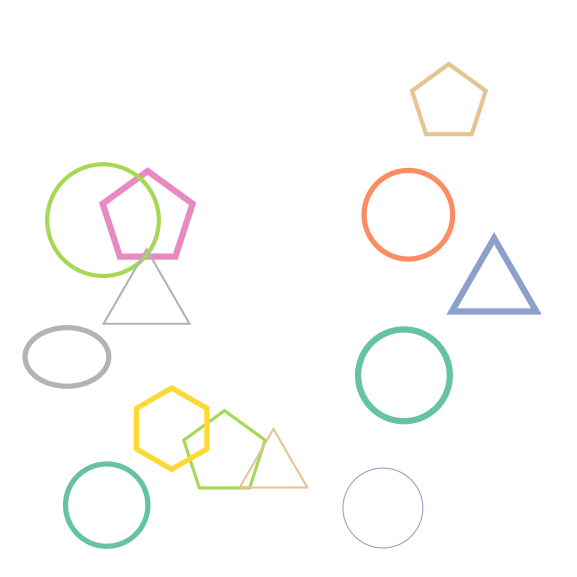[{"shape": "circle", "thickness": 2.5, "radius": 0.36, "center": [0.185, 0.124]}, {"shape": "circle", "thickness": 3, "radius": 0.4, "center": [0.699, 0.349]}, {"shape": "circle", "thickness": 2.5, "radius": 0.38, "center": [0.707, 0.627]}, {"shape": "circle", "thickness": 0.5, "radius": 0.35, "center": [0.663, 0.119]}, {"shape": "triangle", "thickness": 3, "radius": 0.42, "center": [0.856, 0.502]}, {"shape": "pentagon", "thickness": 3, "radius": 0.41, "center": [0.256, 0.621]}, {"shape": "circle", "thickness": 2, "radius": 0.48, "center": [0.178, 0.618]}, {"shape": "pentagon", "thickness": 1.5, "radius": 0.37, "center": [0.389, 0.214]}, {"shape": "hexagon", "thickness": 2.5, "radius": 0.35, "center": [0.297, 0.257]}, {"shape": "pentagon", "thickness": 2, "radius": 0.34, "center": [0.777, 0.821]}, {"shape": "triangle", "thickness": 1, "radius": 0.34, "center": [0.474, 0.189]}, {"shape": "triangle", "thickness": 1, "radius": 0.43, "center": [0.254, 0.481]}, {"shape": "oval", "thickness": 2.5, "radius": 0.36, "center": [0.116, 0.381]}]